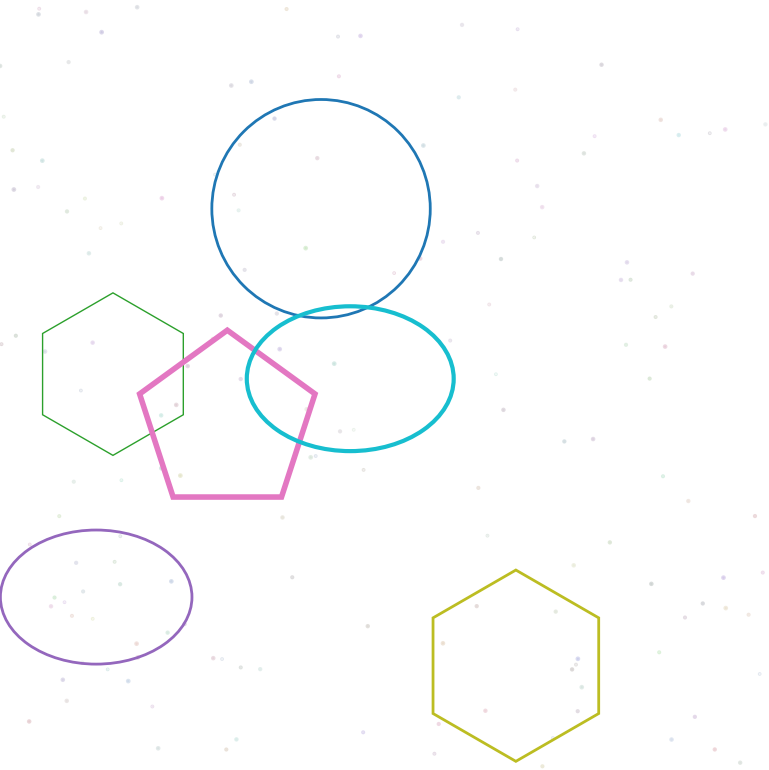[{"shape": "circle", "thickness": 1, "radius": 0.71, "center": [0.417, 0.729]}, {"shape": "hexagon", "thickness": 0.5, "radius": 0.53, "center": [0.147, 0.514]}, {"shape": "oval", "thickness": 1, "radius": 0.62, "center": [0.125, 0.225]}, {"shape": "pentagon", "thickness": 2, "radius": 0.6, "center": [0.295, 0.451]}, {"shape": "hexagon", "thickness": 1, "radius": 0.62, "center": [0.67, 0.135]}, {"shape": "oval", "thickness": 1.5, "radius": 0.67, "center": [0.455, 0.508]}]